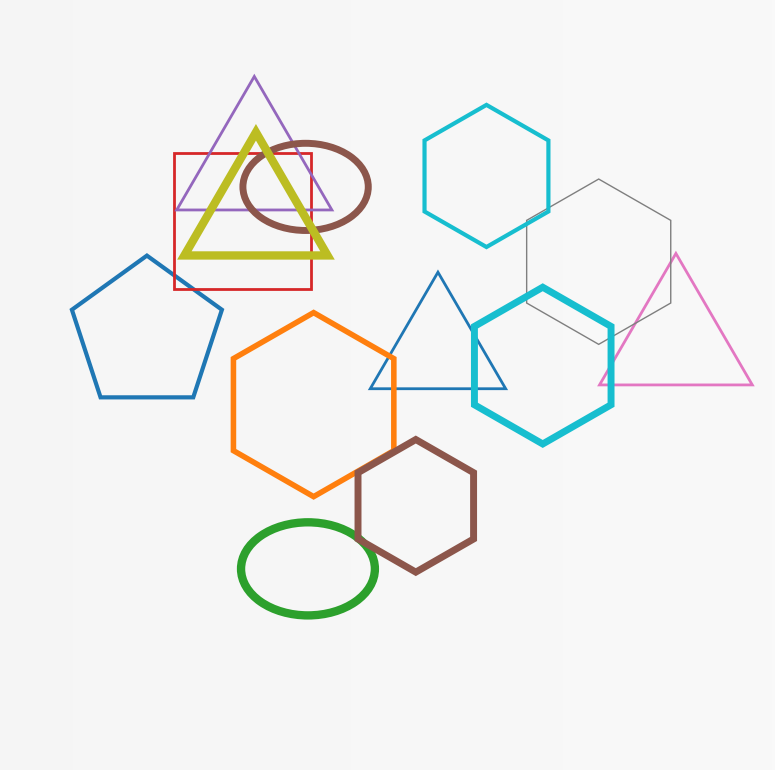[{"shape": "pentagon", "thickness": 1.5, "radius": 0.51, "center": [0.19, 0.566]}, {"shape": "triangle", "thickness": 1, "radius": 0.5, "center": [0.565, 0.546]}, {"shape": "hexagon", "thickness": 2, "radius": 0.6, "center": [0.405, 0.475]}, {"shape": "oval", "thickness": 3, "radius": 0.43, "center": [0.397, 0.261]}, {"shape": "square", "thickness": 1, "radius": 0.44, "center": [0.313, 0.713]}, {"shape": "triangle", "thickness": 1, "radius": 0.58, "center": [0.328, 0.785]}, {"shape": "hexagon", "thickness": 2.5, "radius": 0.43, "center": [0.537, 0.343]}, {"shape": "oval", "thickness": 2.5, "radius": 0.4, "center": [0.394, 0.757]}, {"shape": "triangle", "thickness": 1, "radius": 0.57, "center": [0.872, 0.557]}, {"shape": "hexagon", "thickness": 0.5, "radius": 0.54, "center": [0.773, 0.66]}, {"shape": "triangle", "thickness": 3, "radius": 0.53, "center": [0.33, 0.722]}, {"shape": "hexagon", "thickness": 2.5, "radius": 0.51, "center": [0.7, 0.525]}, {"shape": "hexagon", "thickness": 1.5, "radius": 0.46, "center": [0.628, 0.771]}]